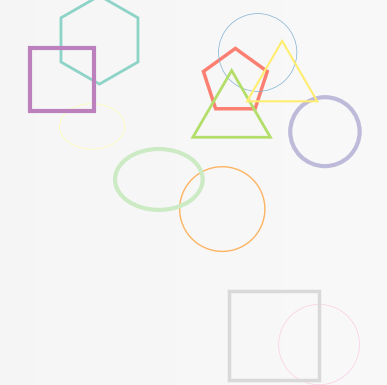[{"shape": "hexagon", "thickness": 2, "radius": 0.57, "center": [0.257, 0.896]}, {"shape": "oval", "thickness": 0.5, "radius": 0.42, "center": [0.238, 0.672]}, {"shape": "circle", "thickness": 3, "radius": 0.45, "center": [0.839, 0.658]}, {"shape": "pentagon", "thickness": 2.5, "radius": 0.43, "center": [0.607, 0.788]}, {"shape": "circle", "thickness": 0.5, "radius": 0.51, "center": [0.665, 0.864]}, {"shape": "circle", "thickness": 1, "radius": 0.55, "center": [0.574, 0.457]}, {"shape": "triangle", "thickness": 2, "radius": 0.58, "center": [0.598, 0.701]}, {"shape": "circle", "thickness": 0.5, "radius": 0.52, "center": [0.823, 0.105]}, {"shape": "square", "thickness": 2.5, "radius": 0.58, "center": [0.707, 0.129]}, {"shape": "square", "thickness": 3, "radius": 0.41, "center": [0.16, 0.794]}, {"shape": "oval", "thickness": 3, "radius": 0.57, "center": [0.41, 0.534]}, {"shape": "triangle", "thickness": 1.5, "radius": 0.52, "center": [0.728, 0.789]}]